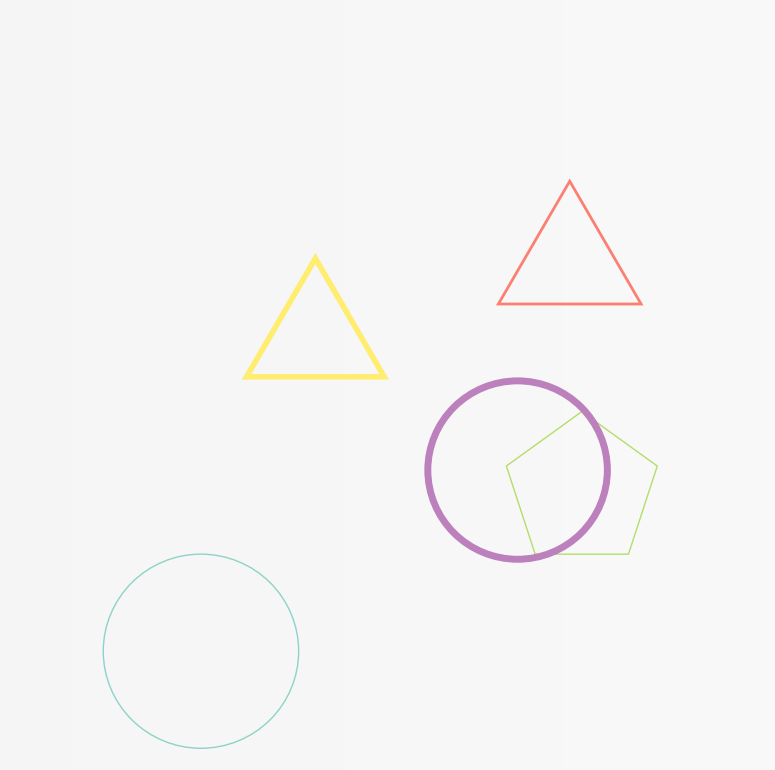[{"shape": "circle", "thickness": 0.5, "radius": 0.63, "center": [0.259, 0.154]}, {"shape": "triangle", "thickness": 1, "radius": 0.53, "center": [0.735, 0.658]}, {"shape": "pentagon", "thickness": 0.5, "radius": 0.51, "center": [0.751, 0.363]}, {"shape": "circle", "thickness": 2.5, "radius": 0.58, "center": [0.668, 0.39]}, {"shape": "triangle", "thickness": 2, "radius": 0.51, "center": [0.407, 0.562]}]